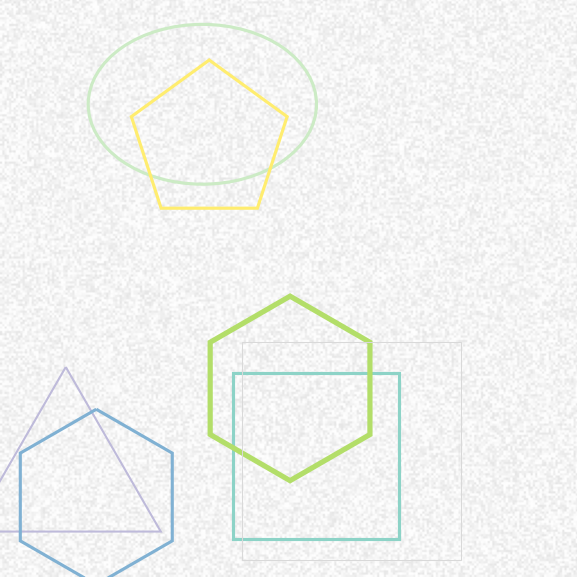[{"shape": "square", "thickness": 1.5, "radius": 0.72, "center": [0.547, 0.209]}, {"shape": "triangle", "thickness": 1, "radius": 0.95, "center": [0.114, 0.174]}, {"shape": "hexagon", "thickness": 1.5, "radius": 0.76, "center": [0.167, 0.139]}, {"shape": "hexagon", "thickness": 2.5, "radius": 0.8, "center": [0.502, 0.327]}, {"shape": "square", "thickness": 0.5, "radius": 0.95, "center": [0.609, 0.218]}, {"shape": "oval", "thickness": 1.5, "radius": 0.99, "center": [0.35, 0.819]}, {"shape": "pentagon", "thickness": 1.5, "radius": 0.71, "center": [0.362, 0.753]}]